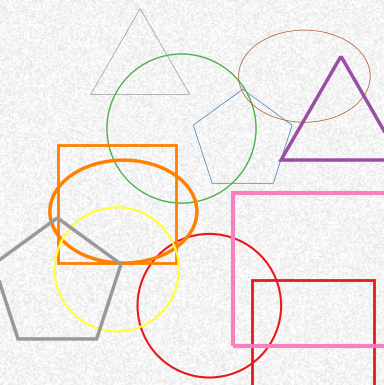[{"shape": "square", "thickness": 2, "radius": 0.79, "center": [0.814, 0.116]}, {"shape": "circle", "thickness": 1.5, "radius": 0.93, "center": [0.544, 0.206]}, {"shape": "pentagon", "thickness": 0.5, "radius": 0.68, "center": [0.63, 0.633]}, {"shape": "circle", "thickness": 1, "radius": 0.97, "center": [0.471, 0.666]}, {"shape": "triangle", "thickness": 2.5, "radius": 0.9, "center": [0.886, 0.674]}, {"shape": "oval", "thickness": 2.5, "radius": 0.95, "center": [0.32, 0.45]}, {"shape": "square", "thickness": 2, "radius": 0.77, "center": [0.305, 0.47]}, {"shape": "circle", "thickness": 1.5, "radius": 0.81, "center": [0.304, 0.3]}, {"shape": "oval", "thickness": 0.5, "radius": 0.85, "center": [0.791, 0.802]}, {"shape": "square", "thickness": 3, "radius": 1.0, "center": [0.804, 0.3]}, {"shape": "pentagon", "thickness": 2.5, "radius": 0.87, "center": [0.149, 0.26]}, {"shape": "triangle", "thickness": 0.5, "radius": 0.74, "center": [0.364, 0.829]}]